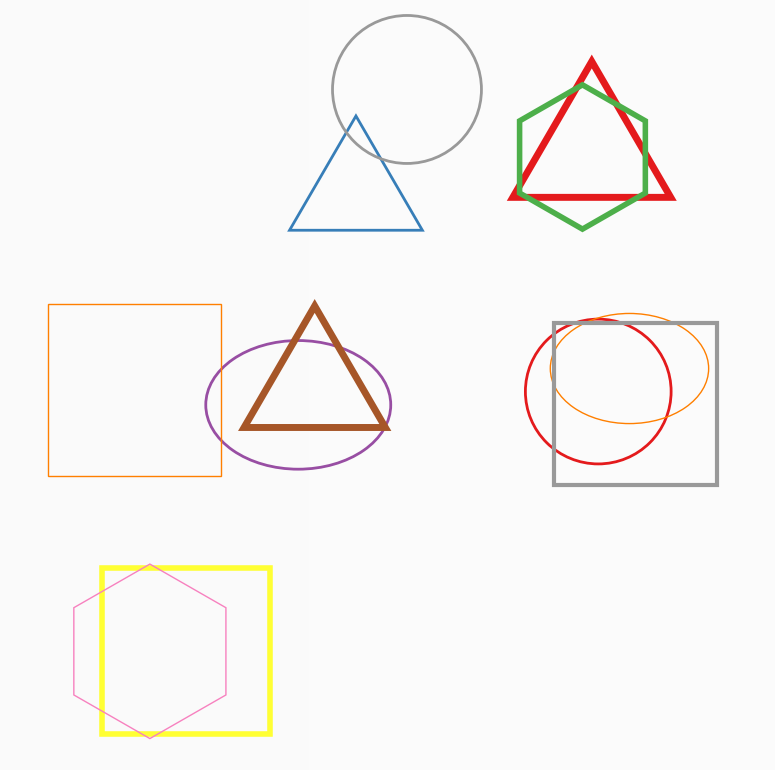[{"shape": "circle", "thickness": 1, "radius": 0.47, "center": [0.772, 0.492]}, {"shape": "triangle", "thickness": 2.5, "radius": 0.59, "center": [0.764, 0.803]}, {"shape": "triangle", "thickness": 1, "radius": 0.49, "center": [0.459, 0.75]}, {"shape": "hexagon", "thickness": 2, "radius": 0.47, "center": [0.752, 0.796]}, {"shape": "oval", "thickness": 1, "radius": 0.6, "center": [0.385, 0.474]}, {"shape": "square", "thickness": 0.5, "radius": 0.56, "center": [0.173, 0.493]}, {"shape": "oval", "thickness": 0.5, "radius": 0.51, "center": [0.812, 0.521]}, {"shape": "square", "thickness": 2, "radius": 0.54, "center": [0.24, 0.155]}, {"shape": "triangle", "thickness": 2.5, "radius": 0.53, "center": [0.406, 0.497]}, {"shape": "hexagon", "thickness": 0.5, "radius": 0.57, "center": [0.193, 0.154]}, {"shape": "circle", "thickness": 1, "radius": 0.48, "center": [0.525, 0.884]}, {"shape": "square", "thickness": 1.5, "radius": 0.53, "center": [0.82, 0.475]}]